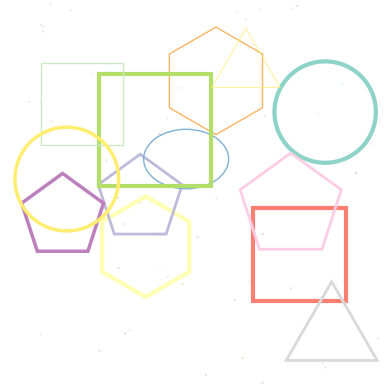[{"shape": "circle", "thickness": 3, "radius": 0.66, "center": [0.845, 0.709]}, {"shape": "hexagon", "thickness": 3, "radius": 0.65, "center": [0.378, 0.359]}, {"shape": "pentagon", "thickness": 2, "radius": 0.57, "center": [0.364, 0.485]}, {"shape": "square", "thickness": 3, "radius": 0.61, "center": [0.777, 0.34]}, {"shape": "oval", "thickness": 1, "radius": 0.55, "center": [0.483, 0.587]}, {"shape": "hexagon", "thickness": 1, "radius": 0.7, "center": [0.561, 0.79]}, {"shape": "square", "thickness": 3, "radius": 0.72, "center": [0.403, 0.662]}, {"shape": "pentagon", "thickness": 2, "radius": 0.69, "center": [0.755, 0.464]}, {"shape": "triangle", "thickness": 2, "radius": 0.68, "center": [0.862, 0.132]}, {"shape": "pentagon", "thickness": 2.5, "radius": 0.56, "center": [0.163, 0.438]}, {"shape": "square", "thickness": 1, "radius": 0.53, "center": [0.213, 0.73]}, {"shape": "triangle", "thickness": 0.5, "radius": 0.51, "center": [0.639, 0.824]}, {"shape": "circle", "thickness": 2.5, "radius": 0.67, "center": [0.173, 0.535]}]